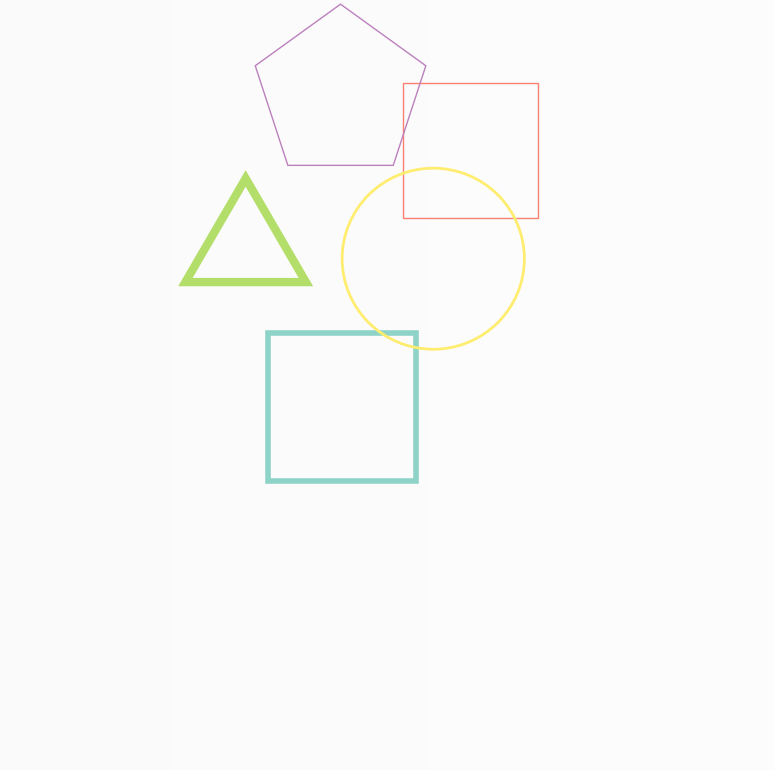[{"shape": "square", "thickness": 2, "radius": 0.48, "center": [0.441, 0.472]}, {"shape": "square", "thickness": 0.5, "radius": 0.44, "center": [0.607, 0.804]}, {"shape": "triangle", "thickness": 3, "radius": 0.45, "center": [0.317, 0.679]}, {"shape": "pentagon", "thickness": 0.5, "radius": 0.58, "center": [0.439, 0.879]}, {"shape": "circle", "thickness": 1, "radius": 0.59, "center": [0.559, 0.664]}]